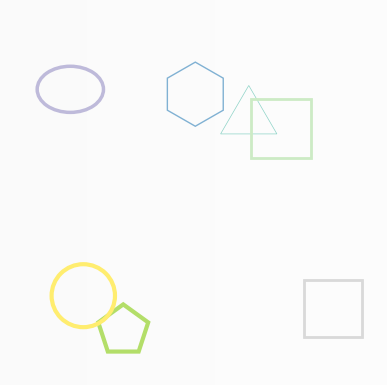[{"shape": "triangle", "thickness": 0.5, "radius": 0.42, "center": [0.642, 0.694]}, {"shape": "oval", "thickness": 2.5, "radius": 0.43, "center": [0.181, 0.768]}, {"shape": "hexagon", "thickness": 1, "radius": 0.42, "center": [0.504, 0.755]}, {"shape": "pentagon", "thickness": 3, "radius": 0.34, "center": [0.318, 0.142]}, {"shape": "square", "thickness": 2, "radius": 0.37, "center": [0.859, 0.2]}, {"shape": "square", "thickness": 2, "radius": 0.38, "center": [0.725, 0.665]}, {"shape": "circle", "thickness": 3, "radius": 0.41, "center": [0.215, 0.232]}]